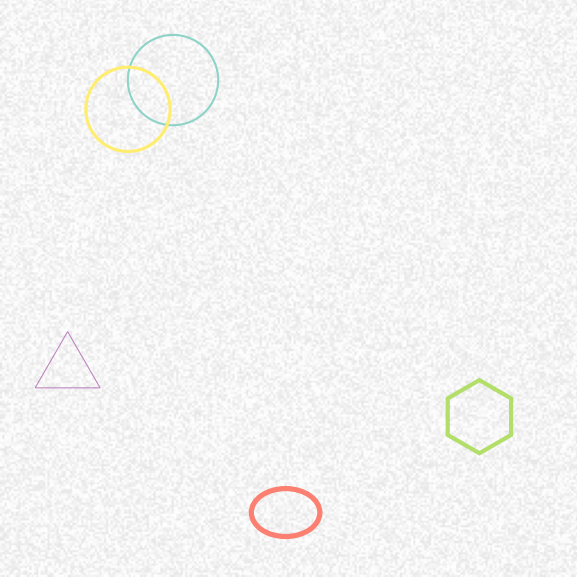[{"shape": "circle", "thickness": 1, "radius": 0.39, "center": [0.3, 0.86]}, {"shape": "oval", "thickness": 2.5, "radius": 0.3, "center": [0.495, 0.112]}, {"shape": "hexagon", "thickness": 2, "radius": 0.32, "center": [0.83, 0.278]}, {"shape": "triangle", "thickness": 0.5, "radius": 0.32, "center": [0.117, 0.36]}, {"shape": "circle", "thickness": 1.5, "radius": 0.36, "center": [0.222, 0.81]}]